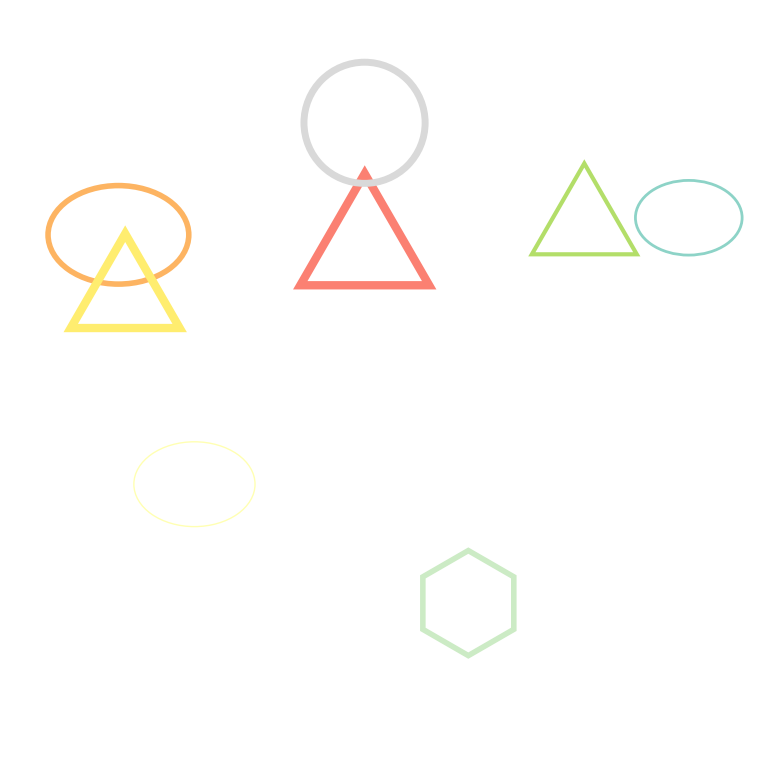[{"shape": "oval", "thickness": 1, "radius": 0.35, "center": [0.895, 0.717]}, {"shape": "oval", "thickness": 0.5, "radius": 0.39, "center": [0.253, 0.371]}, {"shape": "triangle", "thickness": 3, "radius": 0.48, "center": [0.474, 0.678]}, {"shape": "oval", "thickness": 2, "radius": 0.46, "center": [0.154, 0.695]}, {"shape": "triangle", "thickness": 1.5, "radius": 0.39, "center": [0.759, 0.709]}, {"shape": "circle", "thickness": 2.5, "radius": 0.39, "center": [0.473, 0.841]}, {"shape": "hexagon", "thickness": 2, "radius": 0.34, "center": [0.608, 0.217]}, {"shape": "triangle", "thickness": 3, "radius": 0.41, "center": [0.163, 0.615]}]